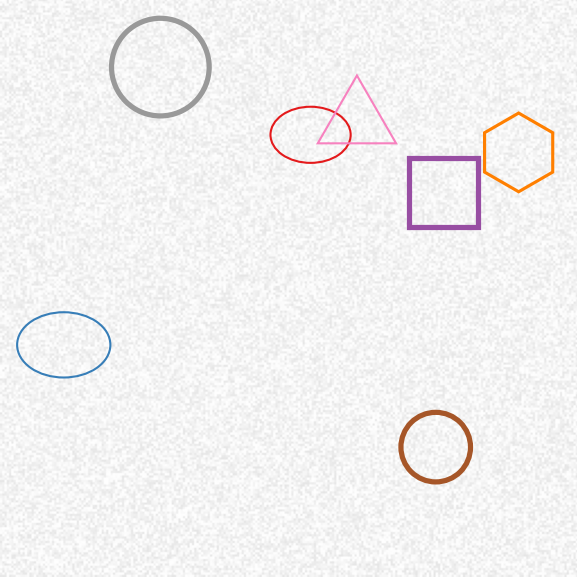[{"shape": "oval", "thickness": 1, "radius": 0.35, "center": [0.538, 0.766]}, {"shape": "oval", "thickness": 1, "radius": 0.4, "center": [0.11, 0.402]}, {"shape": "square", "thickness": 2.5, "radius": 0.3, "center": [0.769, 0.665]}, {"shape": "hexagon", "thickness": 1.5, "radius": 0.34, "center": [0.898, 0.735]}, {"shape": "circle", "thickness": 2.5, "radius": 0.3, "center": [0.755, 0.225]}, {"shape": "triangle", "thickness": 1, "radius": 0.39, "center": [0.618, 0.79]}, {"shape": "circle", "thickness": 2.5, "radius": 0.42, "center": [0.278, 0.883]}]